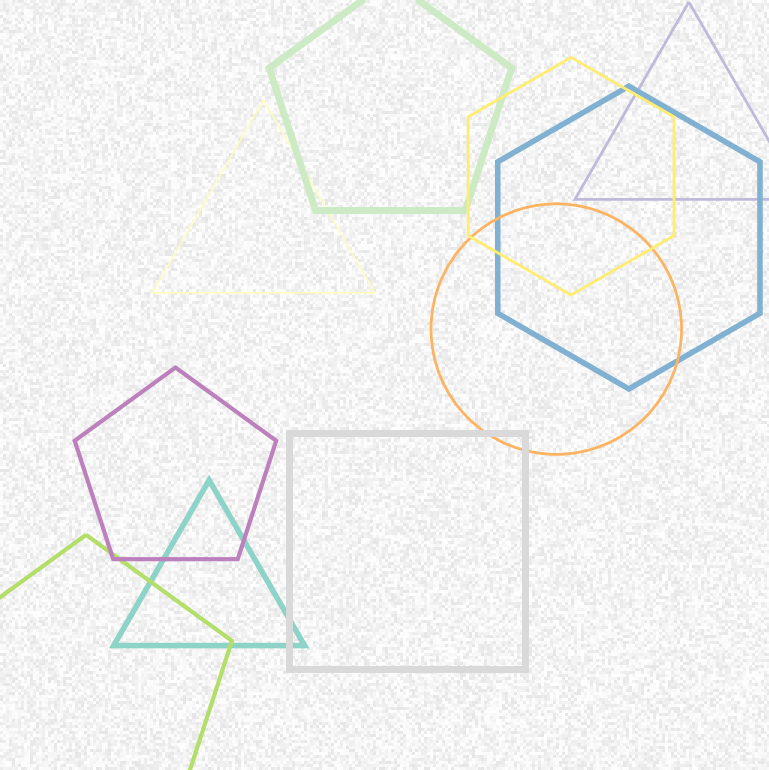[{"shape": "triangle", "thickness": 2, "radius": 0.72, "center": [0.272, 0.233]}, {"shape": "triangle", "thickness": 0.5, "radius": 0.83, "center": [0.342, 0.703]}, {"shape": "triangle", "thickness": 1, "radius": 0.85, "center": [0.895, 0.827]}, {"shape": "hexagon", "thickness": 2, "radius": 0.98, "center": [0.817, 0.691]}, {"shape": "circle", "thickness": 1, "radius": 0.81, "center": [0.722, 0.573]}, {"shape": "pentagon", "thickness": 1.5, "radius": 1.0, "center": [0.112, 0.106]}, {"shape": "square", "thickness": 2.5, "radius": 0.77, "center": [0.529, 0.285]}, {"shape": "pentagon", "thickness": 1.5, "radius": 0.69, "center": [0.228, 0.385]}, {"shape": "pentagon", "thickness": 2.5, "radius": 0.83, "center": [0.507, 0.861]}, {"shape": "hexagon", "thickness": 1, "radius": 0.77, "center": [0.742, 0.771]}]